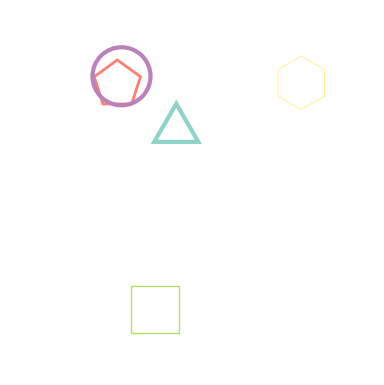[{"shape": "triangle", "thickness": 3, "radius": 0.33, "center": [0.458, 0.665]}, {"shape": "pentagon", "thickness": 2, "radius": 0.32, "center": [0.305, 0.781]}, {"shape": "square", "thickness": 1, "radius": 0.31, "center": [0.402, 0.196]}, {"shape": "circle", "thickness": 3, "radius": 0.38, "center": [0.316, 0.802]}, {"shape": "hexagon", "thickness": 0.5, "radius": 0.35, "center": [0.783, 0.785]}]